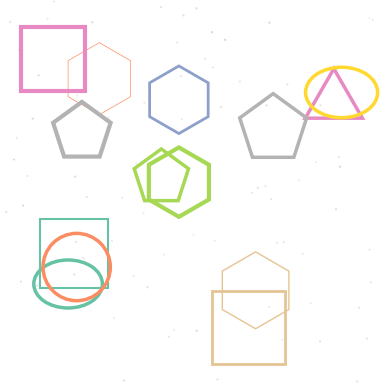[{"shape": "square", "thickness": 1.5, "radius": 0.45, "center": [0.192, 0.341]}, {"shape": "oval", "thickness": 2.5, "radius": 0.45, "center": [0.177, 0.262]}, {"shape": "circle", "thickness": 2.5, "radius": 0.44, "center": [0.199, 0.306]}, {"shape": "hexagon", "thickness": 0.5, "radius": 0.47, "center": [0.258, 0.796]}, {"shape": "hexagon", "thickness": 2, "radius": 0.44, "center": [0.465, 0.741]}, {"shape": "triangle", "thickness": 2.5, "radius": 0.43, "center": [0.867, 0.736]}, {"shape": "square", "thickness": 3, "radius": 0.41, "center": [0.137, 0.847]}, {"shape": "pentagon", "thickness": 2.5, "radius": 0.37, "center": [0.419, 0.539]}, {"shape": "hexagon", "thickness": 3, "radius": 0.45, "center": [0.465, 0.527]}, {"shape": "oval", "thickness": 2.5, "radius": 0.47, "center": [0.887, 0.76]}, {"shape": "hexagon", "thickness": 1, "radius": 0.5, "center": [0.664, 0.246]}, {"shape": "square", "thickness": 2, "radius": 0.48, "center": [0.646, 0.15]}, {"shape": "pentagon", "thickness": 2.5, "radius": 0.46, "center": [0.71, 0.665]}, {"shape": "pentagon", "thickness": 3, "radius": 0.39, "center": [0.213, 0.657]}]